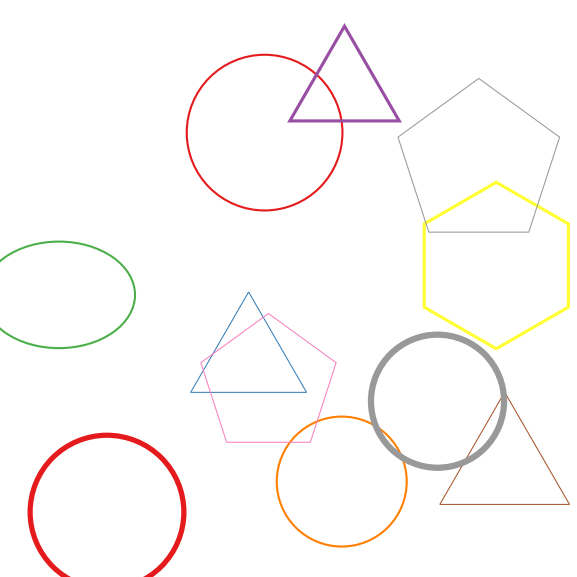[{"shape": "circle", "thickness": 2.5, "radius": 0.67, "center": [0.185, 0.112]}, {"shape": "circle", "thickness": 1, "radius": 0.67, "center": [0.458, 0.77]}, {"shape": "triangle", "thickness": 0.5, "radius": 0.58, "center": [0.431, 0.378]}, {"shape": "oval", "thickness": 1, "radius": 0.66, "center": [0.102, 0.489]}, {"shape": "triangle", "thickness": 1.5, "radius": 0.55, "center": [0.597, 0.844]}, {"shape": "circle", "thickness": 1, "radius": 0.56, "center": [0.592, 0.165]}, {"shape": "hexagon", "thickness": 1.5, "radius": 0.72, "center": [0.859, 0.539]}, {"shape": "triangle", "thickness": 0.5, "radius": 0.65, "center": [0.874, 0.19]}, {"shape": "pentagon", "thickness": 0.5, "radius": 0.62, "center": [0.465, 0.333]}, {"shape": "circle", "thickness": 3, "radius": 0.58, "center": [0.758, 0.304]}, {"shape": "pentagon", "thickness": 0.5, "radius": 0.74, "center": [0.829, 0.716]}]